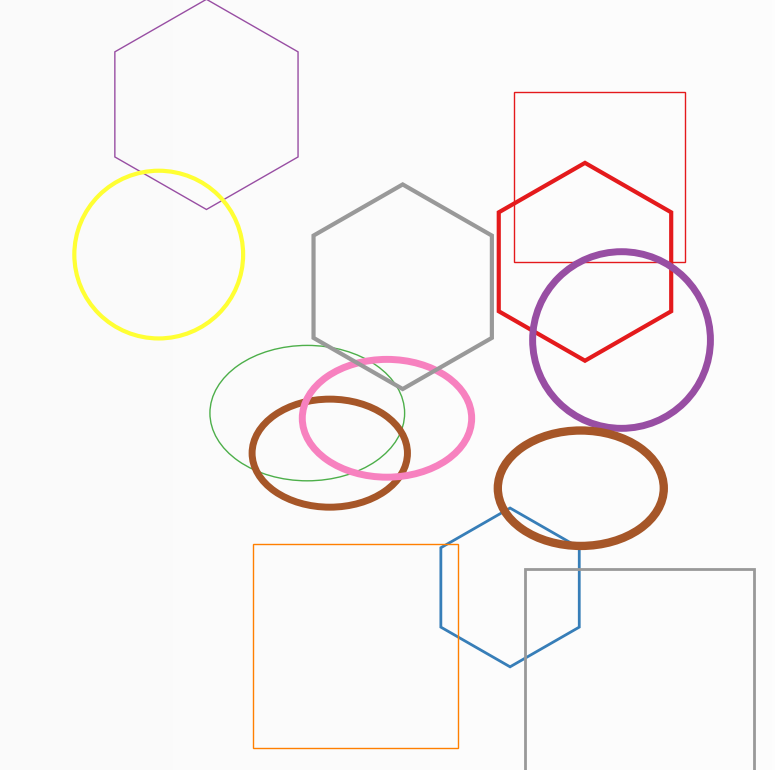[{"shape": "square", "thickness": 0.5, "radius": 0.55, "center": [0.774, 0.77]}, {"shape": "hexagon", "thickness": 1.5, "radius": 0.64, "center": [0.755, 0.66]}, {"shape": "hexagon", "thickness": 1, "radius": 0.52, "center": [0.658, 0.237]}, {"shape": "oval", "thickness": 0.5, "radius": 0.63, "center": [0.396, 0.463]}, {"shape": "circle", "thickness": 2.5, "radius": 0.57, "center": [0.802, 0.558]}, {"shape": "hexagon", "thickness": 0.5, "radius": 0.68, "center": [0.266, 0.864]}, {"shape": "square", "thickness": 0.5, "radius": 0.66, "center": [0.458, 0.161]}, {"shape": "circle", "thickness": 1.5, "radius": 0.54, "center": [0.205, 0.669]}, {"shape": "oval", "thickness": 3, "radius": 0.54, "center": [0.749, 0.366]}, {"shape": "oval", "thickness": 2.5, "radius": 0.5, "center": [0.426, 0.411]}, {"shape": "oval", "thickness": 2.5, "radius": 0.55, "center": [0.499, 0.457]}, {"shape": "hexagon", "thickness": 1.5, "radius": 0.66, "center": [0.52, 0.628]}, {"shape": "square", "thickness": 1, "radius": 0.74, "center": [0.825, 0.114]}]